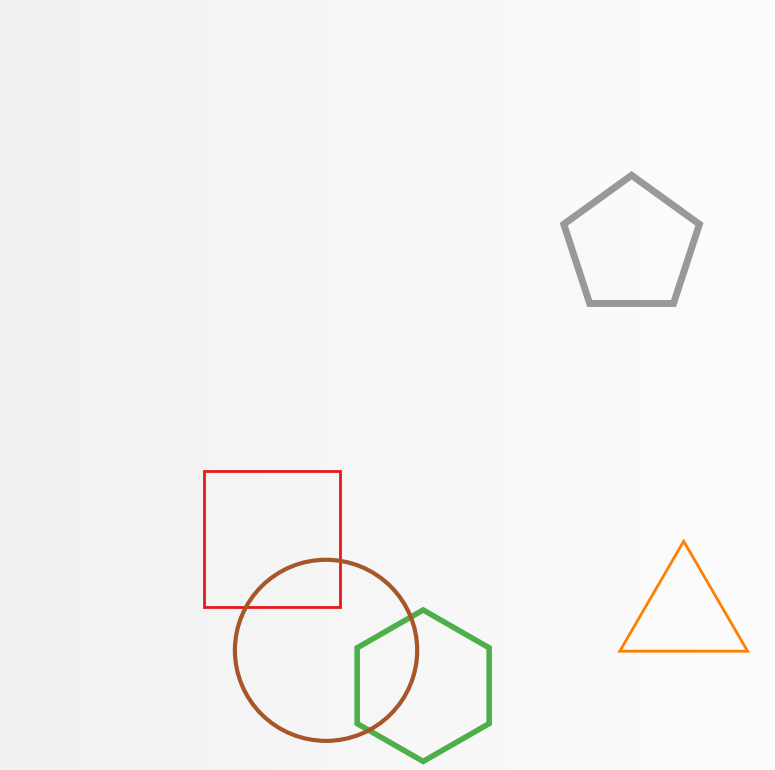[{"shape": "square", "thickness": 1, "radius": 0.44, "center": [0.351, 0.3]}, {"shape": "hexagon", "thickness": 2, "radius": 0.49, "center": [0.546, 0.109]}, {"shape": "triangle", "thickness": 1, "radius": 0.48, "center": [0.882, 0.202]}, {"shape": "circle", "thickness": 1.5, "radius": 0.59, "center": [0.421, 0.155]}, {"shape": "pentagon", "thickness": 2.5, "radius": 0.46, "center": [0.815, 0.68]}]